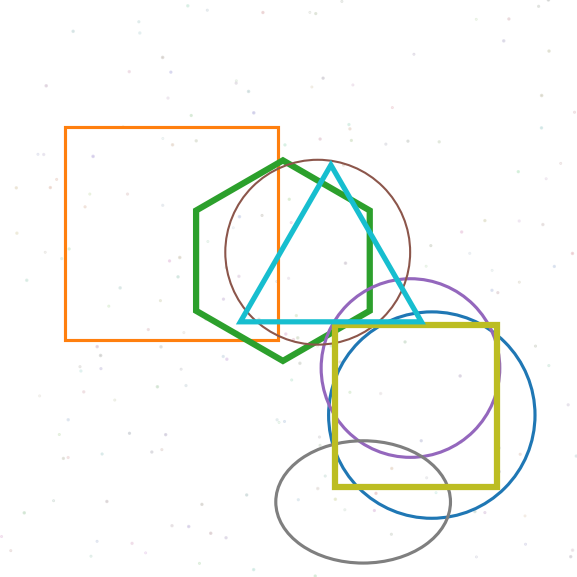[{"shape": "circle", "thickness": 1.5, "radius": 0.89, "center": [0.748, 0.28]}, {"shape": "square", "thickness": 1.5, "radius": 0.92, "center": [0.297, 0.596]}, {"shape": "hexagon", "thickness": 3, "radius": 0.87, "center": [0.49, 0.548]}, {"shape": "circle", "thickness": 1.5, "radius": 0.77, "center": [0.711, 0.362]}, {"shape": "circle", "thickness": 1, "radius": 0.8, "center": [0.55, 0.562]}, {"shape": "oval", "thickness": 1.5, "radius": 0.76, "center": [0.629, 0.13]}, {"shape": "square", "thickness": 3, "radius": 0.7, "center": [0.72, 0.297]}, {"shape": "triangle", "thickness": 2.5, "radius": 0.91, "center": [0.573, 0.532]}]